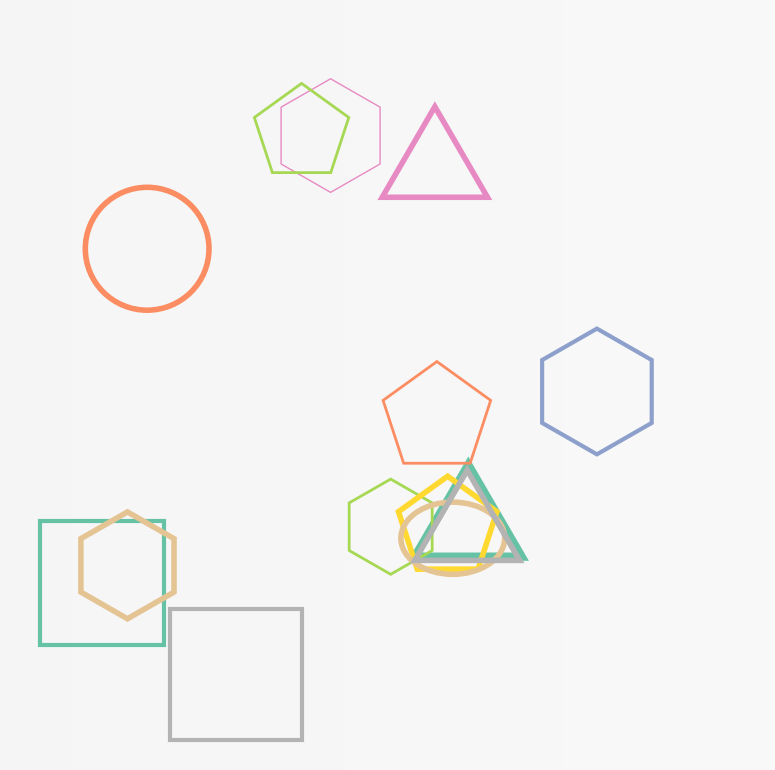[{"shape": "square", "thickness": 1.5, "radius": 0.4, "center": [0.131, 0.243]}, {"shape": "triangle", "thickness": 3, "radius": 0.4, "center": [0.604, 0.317]}, {"shape": "circle", "thickness": 2, "radius": 0.4, "center": [0.19, 0.677]}, {"shape": "pentagon", "thickness": 1, "radius": 0.36, "center": [0.564, 0.457]}, {"shape": "hexagon", "thickness": 1.5, "radius": 0.41, "center": [0.77, 0.492]}, {"shape": "hexagon", "thickness": 0.5, "radius": 0.37, "center": [0.427, 0.824]}, {"shape": "triangle", "thickness": 2, "radius": 0.39, "center": [0.561, 0.783]}, {"shape": "hexagon", "thickness": 1, "radius": 0.31, "center": [0.504, 0.316]}, {"shape": "pentagon", "thickness": 1, "radius": 0.32, "center": [0.389, 0.828]}, {"shape": "pentagon", "thickness": 2, "radius": 0.33, "center": [0.578, 0.315]}, {"shape": "oval", "thickness": 2, "radius": 0.33, "center": [0.584, 0.301]}, {"shape": "hexagon", "thickness": 2, "radius": 0.35, "center": [0.164, 0.266]}, {"shape": "square", "thickness": 1.5, "radius": 0.43, "center": [0.305, 0.124]}, {"shape": "triangle", "thickness": 2, "radius": 0.39, "center": [0.603, 0.311]}]